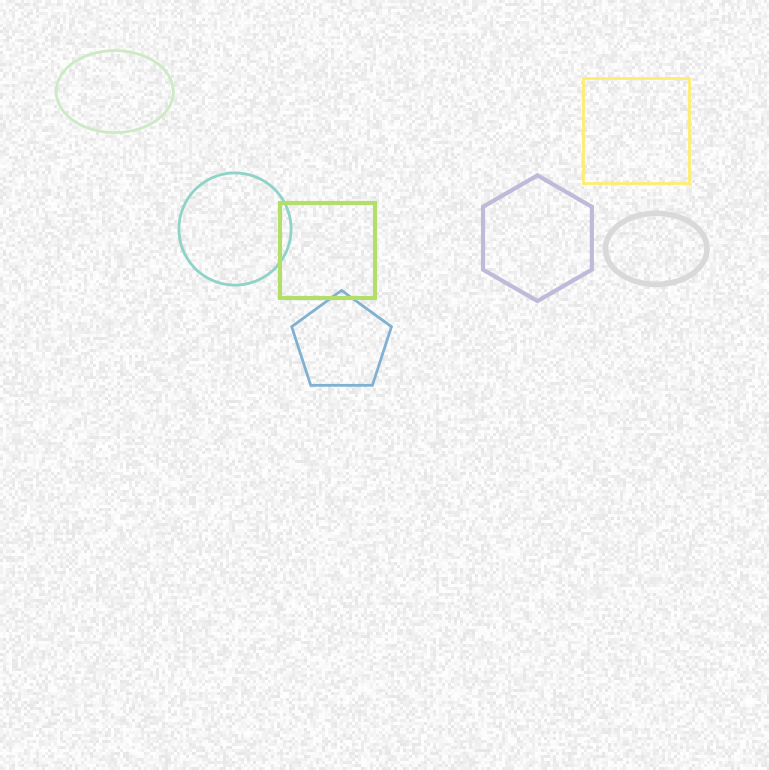[{"shape": "circle", "thickness": 1, "radius": 0.36, "center": [0.305, 0.703]}, {"shape": "hexagon", "thickness": 1.5, "radius": 0.41, "center": [0.698, 0.691]}, {"shape": "pentagon", "thickness": 1, "radius": 0.34, "center": [0.444, 0.555]}, {"shape": "square", "thickness": 1.5, "radius": 0.31, "center": [0.425, 0.675]}, {"shape": "oval", "thickness": 2, "radius": 0.33, "center": [0.852, 0.677]}, {"shape": "oval", "thickness": 1, "radius": 0.38, "center": [0.149, 0.881]}, {"shape": "square", "thickness": 1, "radius": 0.34, "center": [0.826, 0.83]}]